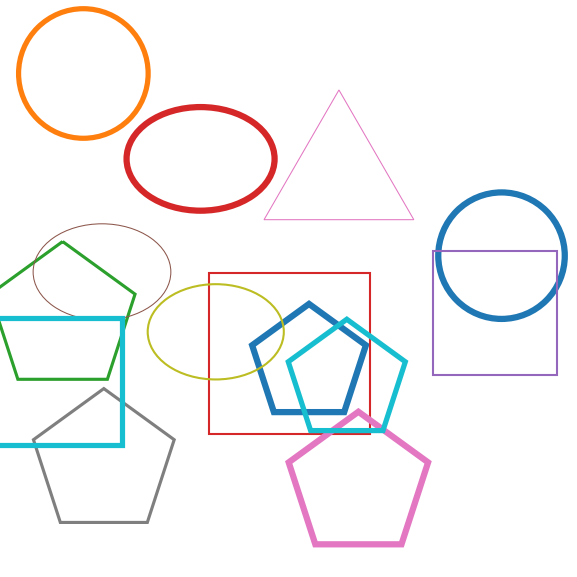[{"shape": "pentagon", "thickness": 3, "radius": 0.52, "center": [0.535, 0.369]}, {"shape": "circle", "thickness": 3, "radius": 0.55, "center": [0.868, 0.556]}, {"shape": "circle", "thickness": 2.5, "radius": 0.56, "center": [0.144, 0.872]}, {"shape": "pentagon", "thickness": 1.5, "radius": 0.66, "center": [0.108, 0.449]}, {"shape": "oval", "thickness": 3, "radius": 0.64, "center": [0.347, 0.724]}, {"shape": "square", "thickness": 1, "radius": 0.7, "center": [0.501, 0.387]}, {"shape": "square", "thickness": 1, "radius": 0.54, "center": [0.858, 0.458]}, {"shape": "oval", "thickness": 0.5, "radius": 0.6, "center": [0.177, 0.528]}, {"shape": "pentagon", "thickness": 3, "radius": 0.63, "center": [0.621, 0.159]}, {"shape": "triangle", "thickness": 0.5, "radius": 0.75, "center": [0.587, 0.694]}, {"shape": "pentagon", "thickness": 1.5, "radius": 0.64, "center": [0.18, 0.198]}, {"shape": "oval", "thickness": 1, "radius": 0.59, "center": [0.374, 0.425]}, {"shape": "square", "thickness": 2.5, "radius": 0.55, "center": [0.101, 0.339]}, {"shape": "pentagon", "thickness": 2.5, "radius": 0.53, "center": [0.601, 0.34]}]